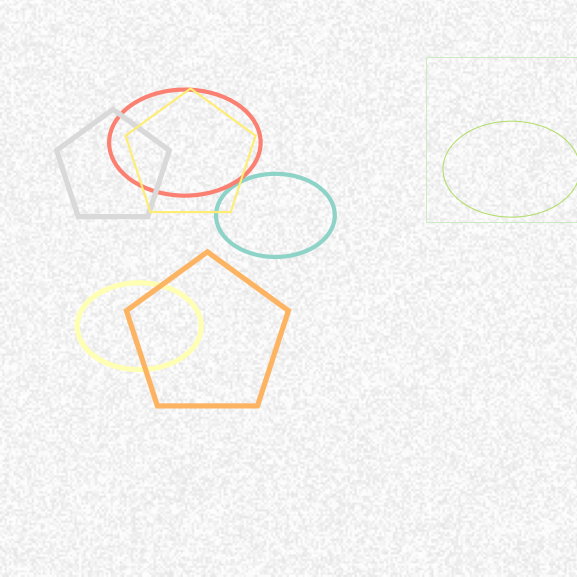[{"shape": "oval", "thickness": 2, "radius": 0.51, "center": [0.477, 0.626]}, {"shape": "oval", "thickness": 2.5, "radius": 0.54, "center": [0.241, 0.434]}, {"shape": "oval", "thickness": 2, "radius": 0.66, "center": [0.32, 0.752]}, {"shape": "pentagon", "thickness": 2.5, "radius": 0.74, "center": [0.359, 0.416]}, {"shape": "oval", "thickness": 0.5, "radius": 0.59, "center": [0.886, 0.706]}, {"shape": "pentagon", "thickness": 2.5, "radius": 0.51, "center": [0.196, 0.707]}, {"shape": "square", "thickness": 0.5, "radius": 0.72, "center": [0.881, 0.757]}, {"shape": "pentagon", "thickness": 1, "radius": 0.59, "center": [0.33, 0.728]}]